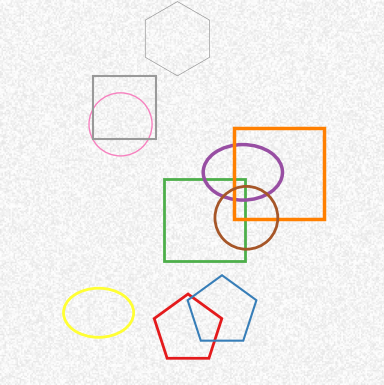[{"shape": "pentagon", "thickness": 2, "radius": 0.46, "center": [0.488, 0.144]}, {"shape": "pentagon", "thickness": 1.5, "radius": 0.47, "center": [0.577, 0.191]}, {"shape": "square", "thickness": 2, "radius": 0.53, "center": [0.531, 0.428]}, {"shape": "oval", "thickness": 2.5, "radius": 0.51, "center": [0.631, 0.552]}, {"shape": "square", "thickness": 2.5, "radius": 0.59, "center": [0.725, 0.549]}, {"shape": "oval", "thickness": 2, "radius": 0.46, "center": [0.256, 0.188]}, {"shape": "circle", "thickness": 2, "radius": 0.41, "center": [0.64, 0.434]}, {"shape": "circle", "thickness": 1, "radius": 0.41, "center": [0.313, 0.677]}, {"shape": "hexagon", "thickness": 0.5, "radius": 0.48, "center": [0.461, 0.899]}, {"shape": "square", "thickness": 1.5, "radius": 0.41, "center": [0.325, 0.72]}]